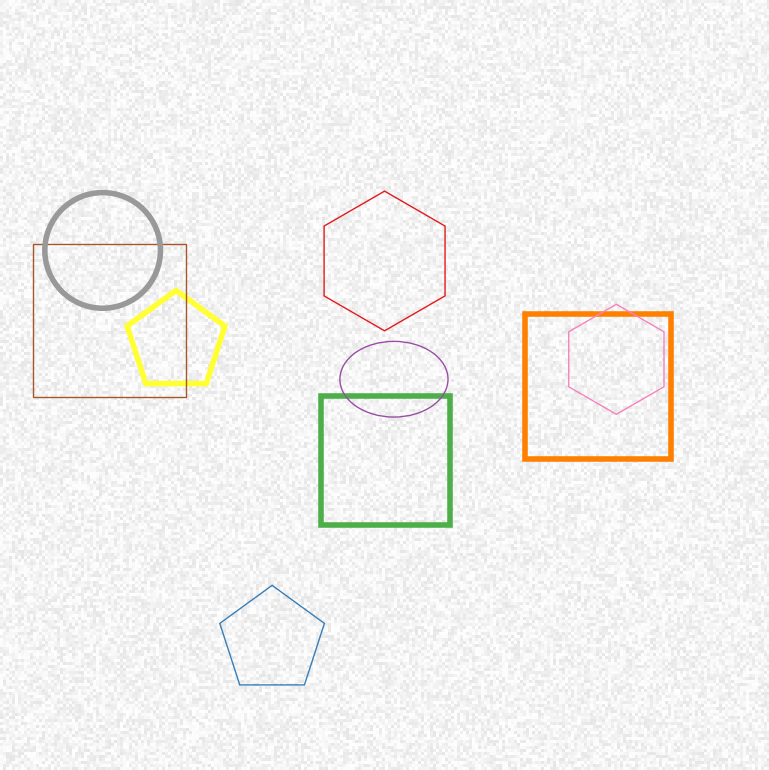[{"shape": "hexagon", "thickness": 0.5, "radius": 0.45, "center": [0.499, 0.661]}, {"shape": "pentagon", "thickness": 0.5, "radius": 0.36, "center": [0.353, 0.168]}, {"shape": "square", "thickness": 2, "radius": 0.42, "center": [0.501, 0.402]}, {"shape": "oval", "thickness": 0.5, "radius": 0.35, "center": [0.512, 0.508]}, {"shape": "square", "thickness": 2, "radius": 0.47, "center": [0.776, 0.498]}, {"shape": "pentagon", "thickness": 2, "radius": 0.33, "center": [0.229, 0.556]}, {"shape": "square", "thickness": 0.5, "radius": 0.5, "center": [0.142, 0.584]}, {"shape": "hexagon", "thickness": 0.5, "radius": 0.36, "center": [0.8, 0.533]}, {"shape": "circle", "thickness": 2, "radius": 0.38, "center": [0.133, 0.675]}]